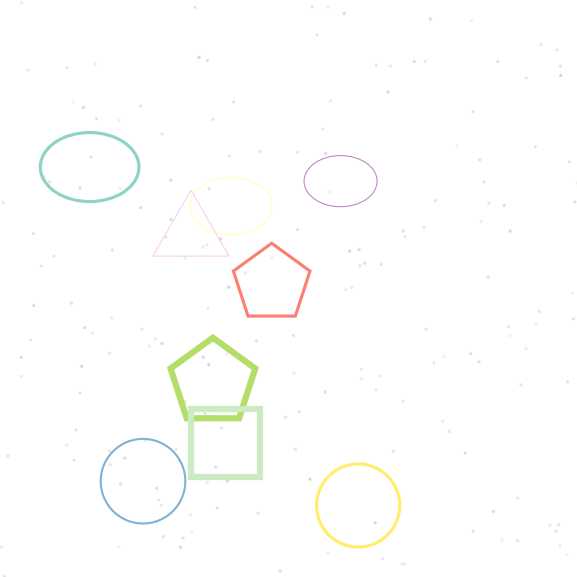[{"shape": "oval", "thickness": 1.5, "radius": 0.43, "center": [0.155, 0.71]}, {"shape": "oval", "thickness": 0.5, "radius": 0.36, "center": [0.4, 0.642]}, {"shape": "pentagon", "thickness": 1.5, "radius": 0.35, "center": [0.47, 0.508]}, {"shape": "circle", "thickness": 1, "radius": 0.37, "center": [0.248, 0.166]}, {"shape": "pentagon", "thickness": 3, "radius": 0.39, "center": [0.369, 0.337]}, {"shape": "triangle", "thickness": 0.5, "radius": 0.38, "center": [0.331, 0.594]}, {"shape": "oval", "thickness": 0.5, "radius": 0.32, "center": [0.59, 0.685]}, {"shape": "square", "thickness": 3, "radius": 0.3, "center": [0.391, 0.232]}, {"shape": "circle", "thickness": 1.5, "radius": 0.36, "center": [0.62, 0.124]}]